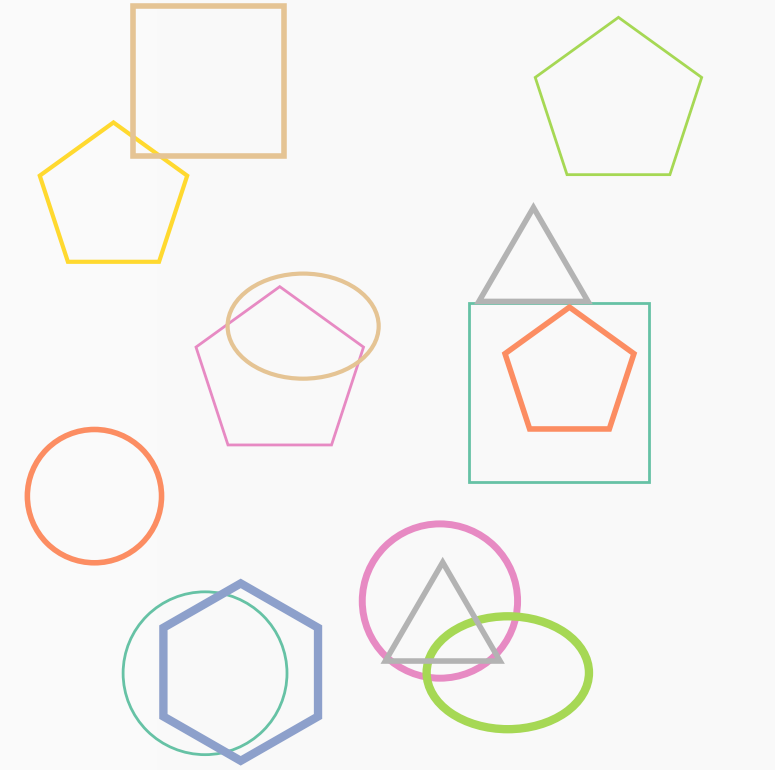[{"shape": "circle", "thickness": 1, "radius": 0.53, "center": [0.265, 0.126]}, {"shape": "square", "thickness": 1, "radius": 0.58, "center": [0.721, 0.49]}, {"shape": "circle", "thickness": 2, "radius": 0.43, "center": [0.122, 0.356]}, {"shape": "pentagon", "thickness": 2, "radius": 0.44, "center": [0.735, 0.514]}, {"shape": "hexagon", "thickness": 3, "radius": 0.58, "center": [0.311, 0.127]}, {"shape": "circle", "thickness": 2.5, "radius": 0.5, "center": [0.568, 0.219]}, {"shape": "pentagon", "thickness": 1, "radius": 0.57, "center": [0.361, 0.514]}, {"shape": "pentagon", "thickness": 1, "radius": 0.56, "center": [0.798, 0.865]}, {"shape": "oval", "thickness": 3, "radius": 0.52, "center": [0.655, 0.126]}, {"shape": "pentagon", "thickness": 1.5, "radius": 0.5, "center": [0.146, 0.741]}, {"shape": "oval", "thickness": 1.5, "radius": 0.49, "center": [0.391, 0.576]}, {"shape": "square", "thickness": 2, "radius": 0.49, "center": [0.269, 0.895]}, {"shape": "triangle", "thickness": 2, "radius": 0.41, "center": [0.688, 0.649]}, {"shape": "triangle", "thickness": 2, "radius": 0.43, "center": [0.571, 0.184]}]